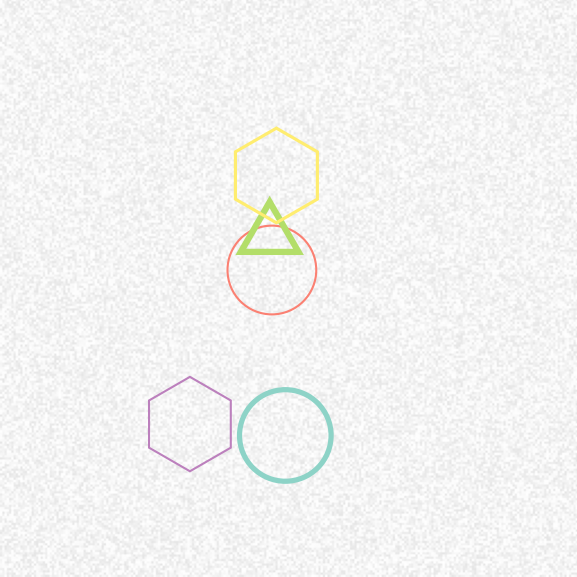[{"shape": "circle", "thickness": 2.5, "radius": 0.4, "center": [0.494, 0.245]}, {"shape": "circle", "thickness": 1, "radius": 0.38, "center": [0.471, 0.532]}, {"shape": "triangle", "thickness": 3, "radius": 0.29, "center": [0.467, 0.592]}, {"shape": "hexagon", "thickness": 1, "radius": 0.41, "center": [0.329, 0.265]}, {"shape": "hexagon", "thickness": 1.5, "radius": 0.41, "center": [0.479, 0.695]}]